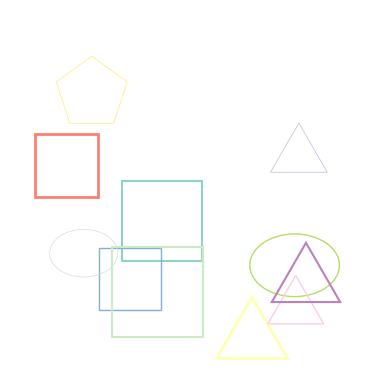[{"shape": "square", "thickness": 1.5, "radius": 0.51, "center": [0.421, 0.426]}, {"shape": "triangle", "thickness": 2, "radius": 0.53, "center": [0.654, 0.122]}, {"shape": "triangle", "thickness": 0.5, "radius": 0.43, "center": [0.776, 0.595]}, {"shape": "square", "thickness": 2, "radius": 0.41, "center": [0.173, 0.569]}, {"shape": "square", "thickness": 1, "radius": 0.4, "center": [0.338, 0.276]}, {"shape": "oval", "thickness": 1, "radius": 0.58, "center": [0.765, 0.311]}, {"shape": "triangle", "thickness": 1, "radius": 0.42, "center": [0.768, 0.201]}, {"shape": "oval", "thickness": 0.5, "radius": 0.44, "center": [0.217, 0.342]}, {"shape": "triangle", "thickness": 1.5, "radius": 0.51, "center": [0.795, 0.267]}, {"shape": "square", "thickness": 1.5, "radius": 0.58, "center": [0.409, 0.242]}, {"shape": "pentagon", "thickness": 0.5, "radius": 0.48, "center": [0.238, 0.758]}]